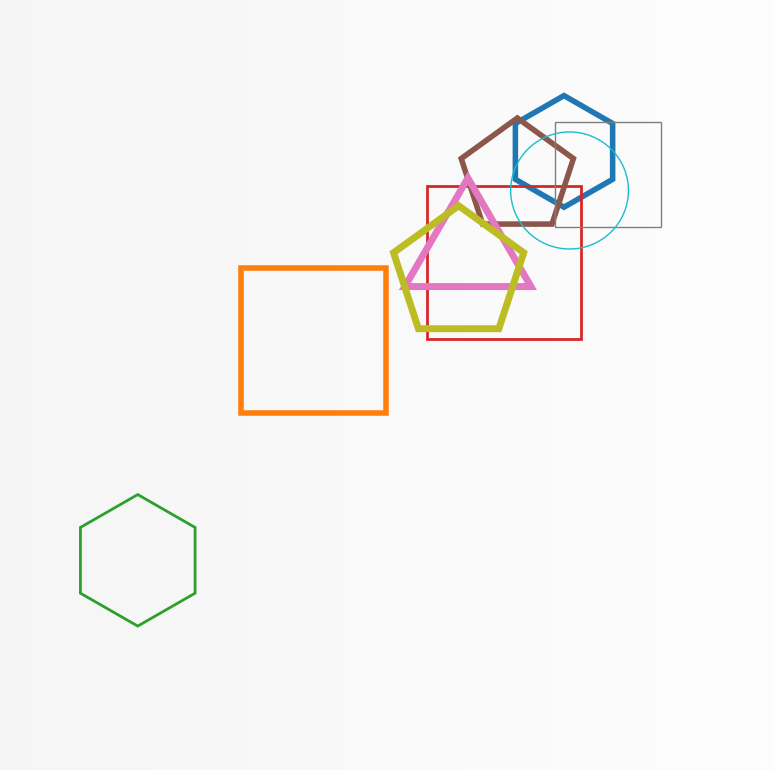[{"shape": "hexagon", "thickness": 2, "radius": 0.36, "center": [0.728, 0.803]}, {"shape": "square", "thickness": 2, "radius": 0.47, "center": [0.404, 0.558]}, {"shape": "hexagon", "thickness": 1, "radius": 0.43, "center": [0.178, 0.272]}, {"shape": "square", "thickness": 1, "radius": 0.5, "center": [0.65, 0.659]}, {"shape": "pentagon", "thickness": 2, "radius": 0.38, "center": [0.668, 0.771]}, {"shape": "triangle", "thickness": 2.5, "radius": 0.47, "center": [0.604, 0.675]}, {"shape": "square", "thickness": 0.5, "radius": 0.34, "center": [0.785, 0.773]}, {"shape": "pentagon", "thickness": 2.5, "radius": 0.44, "center": [0.592, 0.645]}, {"shape": "circle", "thickness": 0.5, "radius": 0.38, "center": [0.735, 0.753]}]